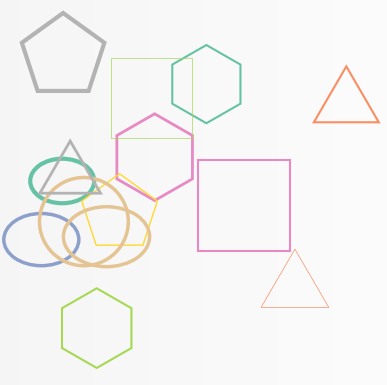[{"shape": "oval", "thickness": 3, "radius": 0.41, "center": [0.161, 0.53]}, {"shape": "hexagon", "thickness": 1.5, "radius": 0.51, "center": [0.533, 0.781]}, {"shape": "triangle", "thickness": 1.5, "radius": 0.48, "center": [0.894, 0.731]}, {"shape": "triangle", "thickness": 0.5, "radius": 0.5, "center": [0.761, 0.252]}, {"shape": "oval", "thickness": 2.5, "radius": 0.48, "center": [0.107, 0.378]}, {"shape": "square", "thickness": 1.5, "radius": 0.59, "center": [0.63, 0.465]}, {"shape": "hexagon", "thickness": 2, "radius": 0.56, "center": [0.399, 0.592]}, {"shape": "hexagon", "thickness": 1.5, "radius": 0.52, "center": [0.25, 0.148]}, {"shape": "square", "thickness": 0.5, "radius": 0.52, "center": [0.391, 0.745]}, {"shape": "pentagon", "thickness": 1, "radius": 0.51, "center": [0.308, 0.446]}, {"shape": "circle", "thickness": 2.5, "radius": 0.57, "center": [0.217, 0.424]}, {"shape": "oval", "thickness": 2.5, "radius": 0.56, "center": [0.275, 0.385]}, {"shape": "triangle", "thickness": 2, "radius": 0.45, "center": [0.181, 0.543]}, {"shape": "pentagon", "thickness": 3, "radius": 0.56, "center": [0.163, 0.854]}]